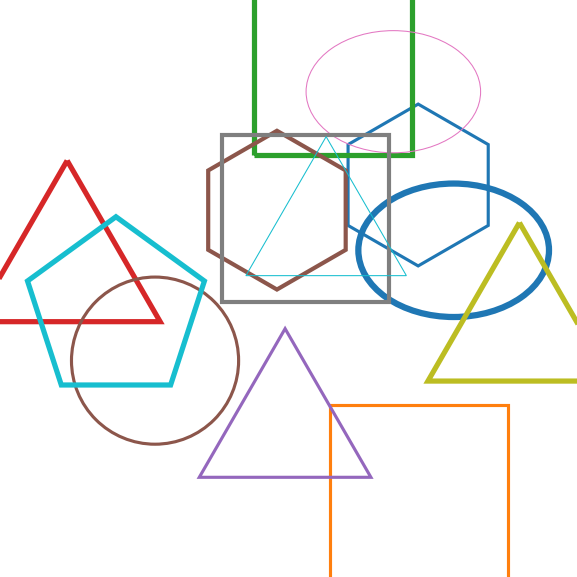[{"shape": "oval", "thickness": 3, "radius": 0.83, "center": [0.786, 0.566]}, {"shape": "hexagon", "thickness": 1.5, "radius": 0.7, "center": [0.724, 0.679]}, {"shape": "square", "thickness": 1.5, "radius": 0.77, "center": [0.725, 0.143]}, {"shape": "square", "thickness": 2.5, "radius": 0.68, "center": [0.577, 0.868]}, {"shape": "triangle", "thickness": 2.5, "radius": 0.93, "center": [0.116, 0.535]}, {"shape": "triangle", "thickness": 1.5, "radius": 0.86, "center": [0.494, 0.258]}, {"shape": "circle", "thickness": 1.5, "radius": 0.72, "center": [0.268, 0.375]}, {"shape": "hexagon", "thickness": 2, "radius": 0.69, "center": [0.48, 0.635]}, {"shape": "oval", "thickness": 0.5, "radius": 0.76, "center": [0.681, 0.84]}, {"shape": "square", "thickness": 2, "radius": 0.72, "center": [0.529, 0.621]}, {"shape": "triangle", "thickness": 2.5, "radius": 0.91, "center": [0.899, 0.431]}, {"shape": "triangle", "thickness": 0.5, "radius": 0.8, "center": [0.565, 0.602]}, {"shape": "pentagon", "thickness": 2.5, "radius": 0.81, "center": [0.201, 0.463]}]